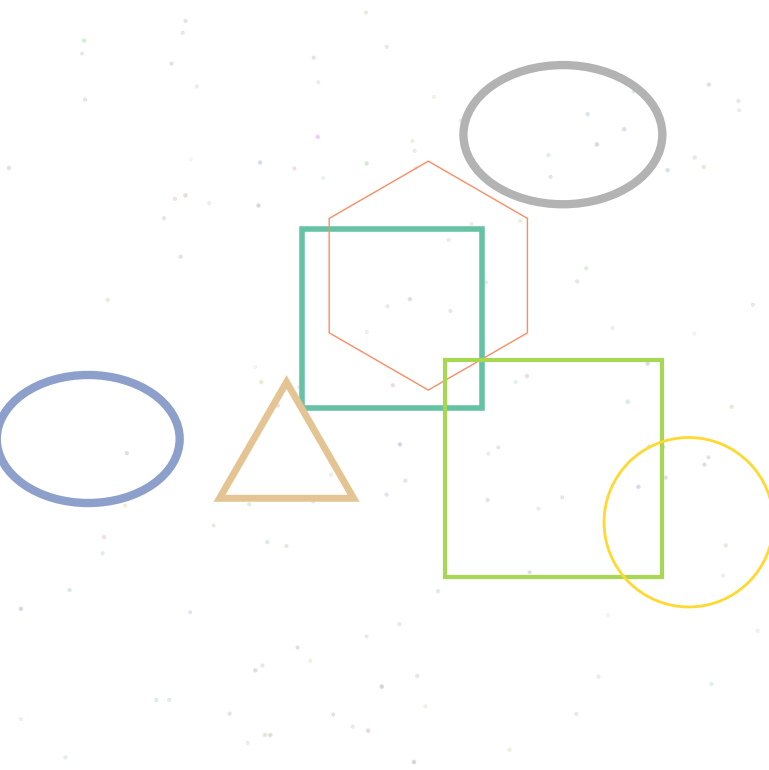[{"shape": "square", "thickness": 2, "radius": 0.58, "center": [0.509, 0.586]}, {"shape": "hexagon", "thickness": 0.5, "radius": 0.74, "center": [0.556, 0.642]}, {"shape": "oval", "thickness": 3, "radius": 0.59, "center": [0.115, 0.43]}, {"shape": "square", "thickness": 1.5, "radius": 0.71, "center": [0.719, 0.392]}, {"shape": "circle", "thickness": 1, "radius": 0.55, "center": [0.894, 0.322]}, {"shape": "triangle", "thickness": 2.5, "radius": 0.5, "center": [0.372, 0.403]}, {"shape": "oval", "thickness": 3, "radius": 0.65, "center": [0.731, 0.825]}]